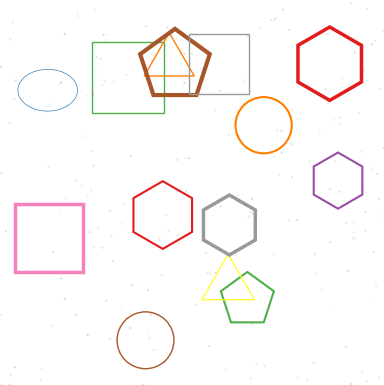[{"shape": "hexagon", "thickness": 1.5, "radius": 0.44, "center": [0.423, 0.441]}, {"shape": "hexagon", "thickness": 2.5, "radius": 0.48, "center": [0.856, 0.835]}, {"shape": "oval", "thickness": 0.5, "radius": 0.39, "center": [0.124, 0.766]}, {"shape": "square", "thickness": 1, "radius": 0.46, "center": [0.332, 0.799]}, {"shape": "pentagon", "thickness": 1.5, "radius": 0.36, "center": [0.643, 0.221]}, {"shape": "hexagon", "thickness": 1.5, "radius": 0.36, "center": [0.878, 0.531]}, {"shape": "triangle", "thickness": 1, "radius": 0.38, "center": [0.44, 0.84]}, {"shape": "circle", "thickness": 1.5, "radius": 0.37, "center": [0.685, 0.675]}, {"shape": "triangle", "thickness": 1, "radius": 0.39, "center": [0.593, 0.261]}, {"shape": "pentagon", "thickness": 3, "radius": 0.48, "center": [0.454, 0.83]}, {"shape": "circle", "thickness": 1, "radius": 0.37, "center": [0.378, 0.116]}, {"shape": "square", "thickness": 2.5, "radius": 0.45, "center": [0.127, 0.382]}, {"shape": "square", "thickness": 1, "radius": 0.39, "center": [0.568, 0.833]}, {"shape": "hexagon", "thickness": 2.5, "radius": 0.39, "center": [0.596, 0.416]}]